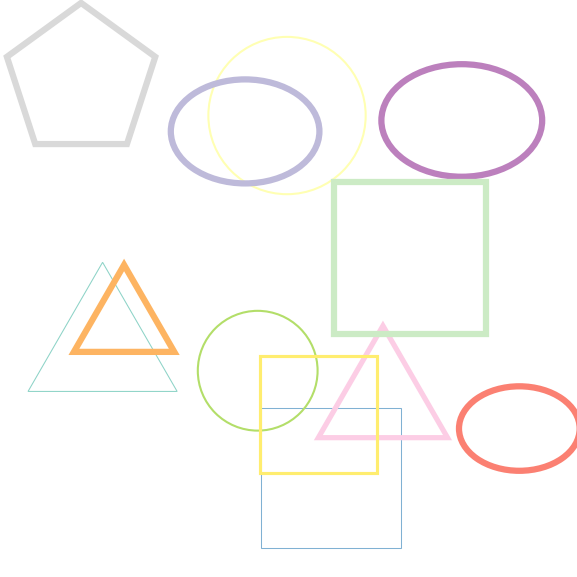[{"shape": "triangle", "thickness": 0.5, "radius": 0.75, "center": [0.178, 0.396]}, {"shape": "circle", "thickness": 1, "radius": 0.68, "center": [0.497, 0.799]}, {"shape": "oval", "thickness": 3, "radius": 0.64, "center": [0.424, 0.772]}, {"shape": "oval", "thickness": 3, "radius": 0.52, "center": [0.899, 0.257]}, {"shape": "square", "thickness": 0.5, "radius": 0.61, "center": [0.573, 0.171]}, {"shape": "triangle", "thickness": 3, "radius": 0.5, "center": [0.215, 0.44]}, {"shape": "circle", "thickness": 1, "radius": 0.52, "center": [0.446, 0.357]}, {"shape": "triangle", "thickness": 2.5, "radius": 0.65, "center": [0.663, 0.306]}, {"shape": "pentagon", "thickness": 3, "radius": 0.68, "center": [0.14, 0.859]}, {"shape": "oval", "thickness": 3, "radius": 0.7, "center": [0.8, 0.791]}, {"shape": "square", "thickness": 3, "radius": 0.66, "center": [0.71, 0.553]}, {"shape": "square", "thickness": 1.5, "radius": 0.51, "center": [0.552, 0.281]}]